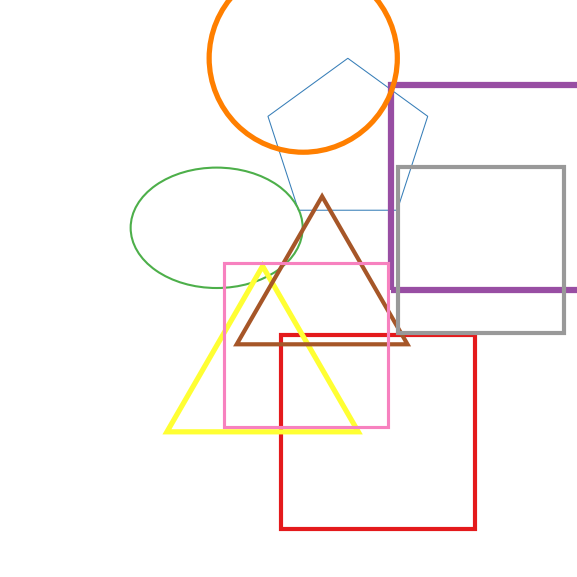[{"shape": "square", "thickness": 2, "radius": 0.84, "center": [0.655, 0.251]}, {"shape": "pentagon", "thickness": 0.5, "radius": 0.73, "center": [0.602, 0.753]}, {"shape": "oval", "thickness": 1, "radius": 0.74, "center": [0.375, 0.605]}, {"shape": "square", "thickness": 3, "radius": 0.89, "center": [0.855, 0.675]}, {"shape": "circle", "thickness": 2.5, "radius": 0.81, "center": [0.525, 0.898]}, {"shape": "triangle", "thickness": 2.5, "radius": 0.96, "center": [0.455, 0.347]}, {"shape": "triangle", "thickness": 2, "radius": 0.85, "center": [0.558, 0.488]}, {"shape": "square", "thickness": 1.5, "radius": 0.71, "center": [0.53, 0.402]}, {"shape": "square", "thickness": 2, "radius": 0.72, "center": [0.833, 0.566]}]